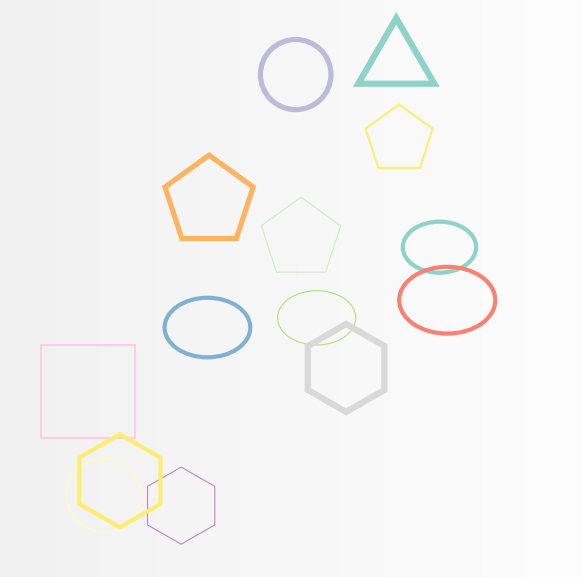[{"shape": "triangle", "thickness": 3, "radius": 0.38, "center": [0.682, 0.892]}, {"shape": "oval", "thickness": 2, "radius": 0.32, "center": [0.756, 0.571]}, {"shape": "circle", "thickness": 0.5, "radius": 0.32, "center": [0.178, 0.142]}, {"shape": "circle", "thickness": 2.5, "radius": 0.3, "center": [0.509, 0.87]}, {"shape": "oval", "thickness": 2, "radius": 0.41, "center": [0.769, 0.479]}, {"shape": "oval", "thickness": 2, "radius": 0.37, "center": [0.357, 0.432]}, {"shape": "pentagon", "thickness": 2.5, "radius": 0.4, "center": [0.36, 0.651]}, {"shape": "oval", "thickness": 0.5, "radius": 0.34, "center": [0.545, 0.449]}, {"shape": "square", "thickness": 1, "radius": 0.4, "center": [0.152, 0.321]}, {"shape": "hexagon", "thickness": 3, "radius": 0.38, "center": [0.595, 0.362]}, {"shape": "hexagon", "thickness": 0.5, "radius": 0.33, "center": [0.312, 0.124]}, {"shape": "pentagon", "thickness": 0.5, "radius": 0.36, "center": [0.518, 0.586]}, {"shape": "pentagon", "thickness": 1, "radius": 0.3, "center": [0.687, 0.757]}, {"shape": "hexagon", "thickness": 2, "radius": 0.4, "center": [0.206, 0.167]}]